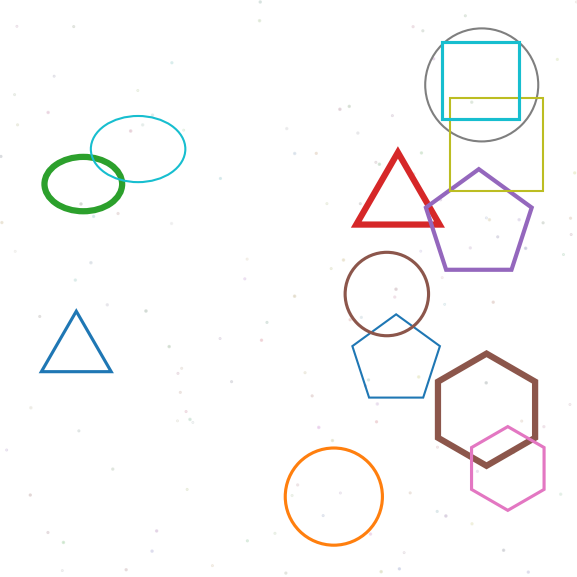[{"shape": "pentagon", "thickness": 1, "radius": 0.4, "center": [0.686, 0.375]}, {"shape": "triangle", "thickness": 1.5, "radius": 0.35, "center": [0.132, 0.39]}, {"shape": "circle", "thickness": 1.5, "radius": 0.42, "center": [0.578, 0.139]}, {"shape": "oval", "thickness": 3, "radius": 0.34, "center": [0.144, 0.68]}, {"shape": "triangle", "thickness": 3, "radius": 0.42, "center": [0.689, 0.652]}, {"shape": "pentagon", "thickness": 2, "radius": 0.48, "center": [0.829, 0.61]}, {"shape": "hexagon", "thickness": 3, "radius": 0.49, "center": [0.842, 0.29]}, {"shape": "circle", "thickness": 1.5, "radius": 0.36, "center": [0.67, 0.49]}, {"shape": "hexagon", "thickness": 1.5, "radius": 0.36, "center": [0.879, 0.188]}, {"shape": "circle", "thickness": 1, "radius": 0.49, "center": [0.834, 0.852]}, {"shape": "square", "thickness": 1, "radius": 0.4, "center": [0.86, 0.749]}, {"shape": "square", "thickness": 1.5, "radius": 0.33, "center": [0.832, 0.859]}, {"shape": "oval", "thickness": 1, "radius": 0.41, "center": [0.239, 0.741]}]